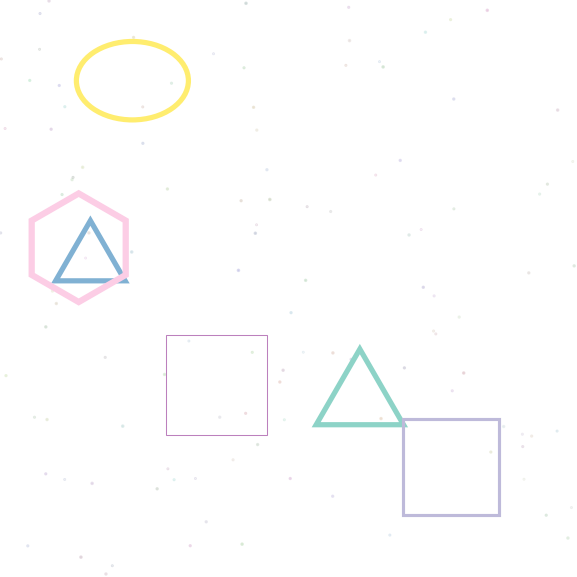[{"shape": "triangle", "thickness": 2.5, "radius": 0.44, "center": [0.623, 0.307]}, {"shape": "square", "thickness": 1.5, "radius": 0.41, "center": [0.781, 0.191]}, {"shape": "triangle", "thickness": 2.5, "radius": 0.35, "center": [0.157, 0.548]}, {"shape": "hexagon", "thickness": 3, "radius": 0.47, "center": [0.136, 0.57]}, {"shape": "square", "thickness": 0.5, "radius": 0.43, "center": [0.375, 0.333]}, {"shape": "oval", "thickness": 2.5, "radius": 0.49, "center": [0.229, 0.859]}]